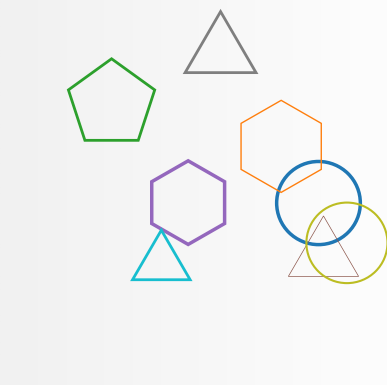[{"shape": "circle", "thickness": 2.5, "radius": 0.54, "center": [0.822, 0.473]}, {"shape": "hexagon", "thickness": 1, "radius": 0.6, "center": [0.726, 0.62]}, {"shape": "pentagon", "thickness": 2, "radius": 0.59, "center": [0.288, 0.73]}, {"shape": "hexagon", "thickness": 2.5, "radius": 0.54, "center": [0.486, 0.474]}, {"shape": "triangle", "thickness": 0.5, "radius": 0.52, "center": [0.835, 0.334]}, {"shape": "triangle", "thickness": 2, "radius": 0.53, "center": [0.569, 0.864]}, {"shape": "circle", "thickness": 1.5, "radius": 0.52, "center": [0.895, 0.369]}, {"shape": "triangle", "thickness": 2, "radius": 0.43, "center": [0.416, 0.316]}]